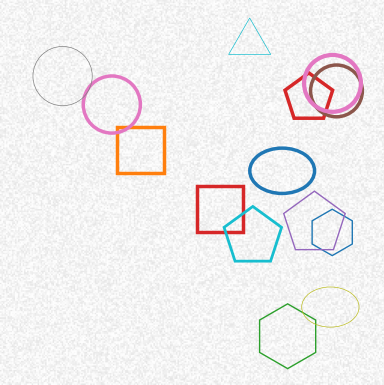[{"shape": "hexagon", "thickness": 1, "radius": 0.3, "center": [0.863, 0.396]}, {"shape": "oval", "thickness": 2.5, "radius": 0.42, "center": [0.733, 0.556]}, {"shape": "square", "thickness": 2.5, "radius": 0.3, "center": [0.365, 0.611]}, {"shape": "hexagon", "thickness": 1, "radius": 0.42, "center": [0.747, 0.127]}, {"shape": "pentagon", "thickness": 2.5, "radius": 0.33, "center": [0.802, 0.746]}, {"shape": "square", "thickness": 2.5, "radius": 0.3, "center": [0.571, 0.458]}, {"shape": "pentagon", "thickness": 1, "radius": 0.42, "center": [0.817, 0.42]}, {"shape": "circle", "thickness": 2.5, "radius": 0.34, "center": [0.874, 0.764]}, {"shape": "circle", "thickness": 3, "radius": 0.37, "center": [0.864, 0.783]}, {"shape": "circle", "thickness": 2.5, "radius": 0.37, "center": [0.29, 0.728]}, {"shape": "circle", "thickness": 0.5, "radius": 0.38, "center": [0.163, 0.802]}, {"shape": "oval", "thickness": 0.5, "radius": 0.37, "center": [0.858, 0.202]}, {"shape": "pentagon", "thickness": 2, "radius": 0.39, "center": [0.657, 0.385]}, {"shape": "triangle", "thickness": 0.5, "radius": 0.32, "center": [0.649, 0.89]}]